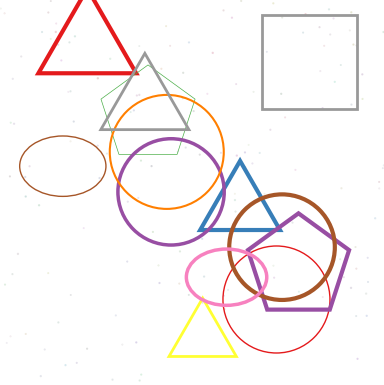[{"shape": "triangle", "thickness": 3, "radius": 0.73, "center": [0.227, 0.883]}, {"shape": "circle", "thickness": 1, "radius": 0.69, "center": [0.718, 0.222]}, {"shape": "triangle", "thickness": 3, "radius": 0.6, "center": [0.624, 0.462]}, {"shape": "pentagon", "thickness": 0.5, "radius": 0.64, "center": [0.384, 0.703]}, {"shape": "pentagon", "thickness": 3, "radius": 0.69, "center": [0.775, 0.308]}, {"shape": "circle", "thickness": 2.5, "radius": 0.69, "center": [0.444, 0.502]}, {"shape": "circle", "thickness": 1.5, "radius": 0.74, "center": [0.433, 0.605]}, {"shape": "triangle", "thickness": 2, "radius": 0.51, "center": [0.526, 0.125]}, {"shape": "circle", "thickness": 3, "radius": 0.69, "center": [0.733, 0.358]}, {"shape": "oval", "thickness": 1, "radius": 0.56, "center": [0.163, 0.568]}, {"shape": "oval", "thickness": 2.5, "radius": 0.52, "center": [0.588, 0.28]}, {"shape": "square", "thickness": 2, "radius": 0.61, "center": [0.803, 0.839]}, {"shape": "triangle", "thickness": 2, "radius": 0.66, "center": [0.376, 0.729]}]